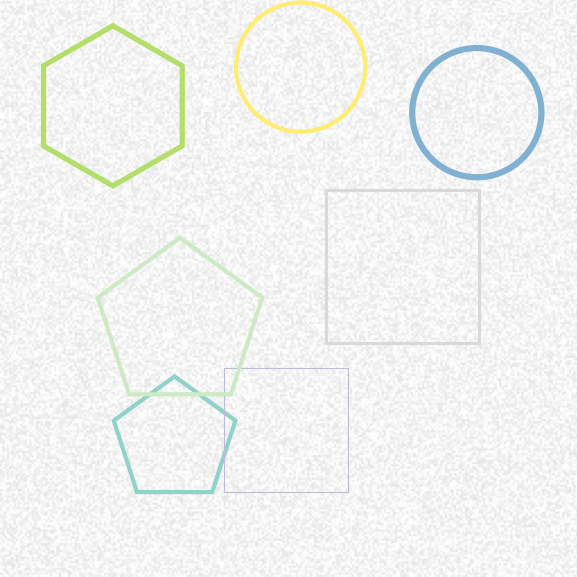[{"shape": "pentagon", "thickness": 2, "radius": 0.55, "center": [0.302, 0.237]}, {"shape": "square", "thickness": 0.5, "radius": 0.54, "center": [0.495, 0.254]}, {"shape": "circle", "thickness": 3, "radius": 0.56, "center": [0.826, 0.804]}, {"shape": "hexagon", "thickness": 2.5, "radius": 0.69, "center": [0.195, 0.816]}, {"shape": "square", "thickness": 1.5, "radius": 0.66, "center": [0.697, 0.538]}, {"shape": "pentagon", "thickness": 2, "radius": 0.75, "center": [0.312, 0.438]}, {"shape": "circle", "thickness": 2, "radius": 0.56, "center": [0.521, 0.883]}]